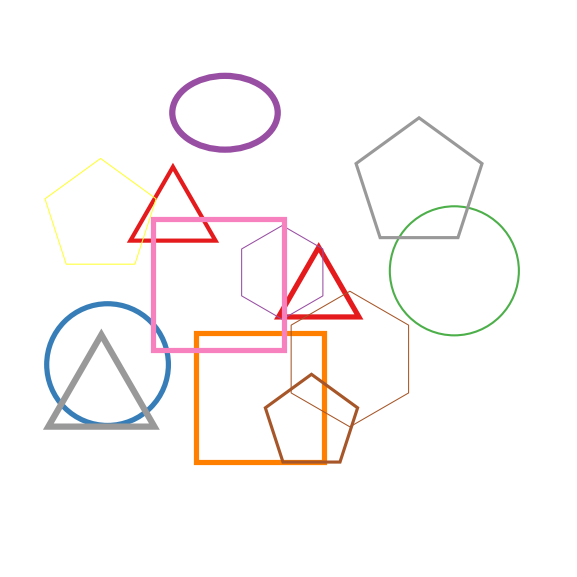[{"shape": "triangle", "thickness": 2.5, "radius": 0.4, "center": [0.552, 0.491]}, {"shape": "triangle", "thickness": 2, "radius": 0.43, "center": [0.299, 0.625]}, {"shape": "circle", "thickness": 2.5, "radius": 0.53, "center": [0.186, 0.368]}, {"shape": "circle", "thickness": 1, "radius": 0.56, "center": [0.787, 0.53]}, {"shape": "oval", "thickness": 3, "radius": 0.46, "center": [0.39, 0.804]}, {"shape": "hexagon", "thickness": 0.5, "radius": 0.41, "center": [0.489, 0.527]}, {"shape": "square", "thickness": 2.5, "radius": 0.56, "center": [0.451, 0.311]}, {"shape": "pentagon", "thickness": 0.5, "radius": 0.51, "center": [0.174, 0.624]}, {"shape": "hexagon", "thickness": 0.5, "radius": 0.59, "center": [0.606, 0.377]}, {"shape": "pentagon", "thickness": 1.5, "radius": 0.42, "center": [0.539, 0.267]}, {"shape": "square", "thickness": 2.5, "radius": 0.57, "center": [0.378, 0.506]}, {"shape": "pentagon", "thickness": 1.5, "radius": 0.57, "center": [0.726, 0.68]}, {"shape": "triangle", "thickness": 3, "radius": 0.53, "center": [0.176, 0.313]}]